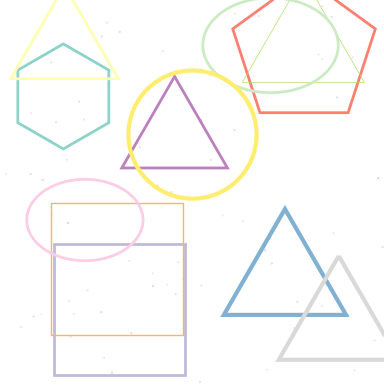[{"shape": "hexagon", "thickness": 2, "radius": 0.68, "center": [0.164, 0.75]}, {"shape": "triangle", "thickness": 2, "radius": 0.81, "center": [0.168, 0.876]}, {"shape": "square", "thickness": 2, "radius": 0.85, "center": [0.31, 0.196]}, {"shape": "pentagon", "thickness": 2, "radius": 0.97, "center": [0.79, 0.865]}, {"shape": "triangle", "thickness": 3, "radius": 0.92, "center": [0.74, 0.274]}, {"shape": "square", "thickness": 1, "radius": 0.86, "center": [0.304, 0.302]}, {"shape": "triangle", "thickness": 0.5, "radius": 0.92, "center": [0.788, 0.878]}, {"shape": "oval", "thickness": 2, "radius": 0.76, "center": [0.221, 0.429]}, {"shape": "triangle", "thickness": 3, "radius": 0.9, "center": [0.88, 0.156]}, {"shape": "triangle", "thickness": 2, "radius": 0.79, "center": [0.454, 0.643]}, {"shape": "oval", "thickness": 2, "radius": 0.88, "center": [0.703, 0.882]}, {"shape": "circle", "thickness": 3, "radius": 0.83, "center": [0.5, 0.65]}]